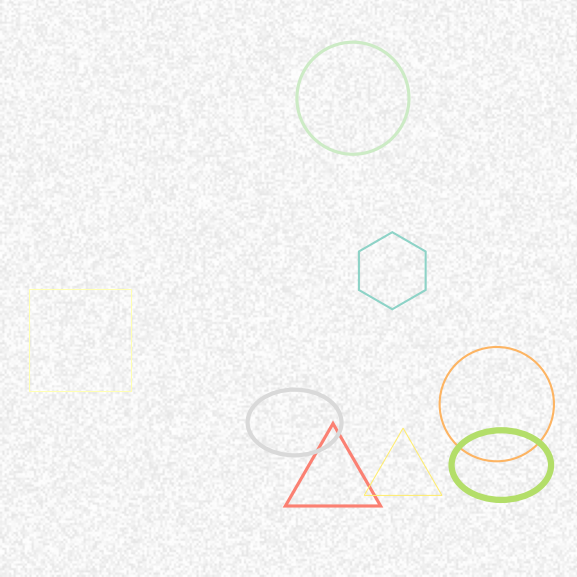[{"shape": "hexagon", "thickness": 1, "radius": 0.33, "center": [0.679, 0.53]}, {"shape": "square", "thickness": 0.5, "radius": 0.44, "center": [0.138, 0.411]}, {"shape": "triangle", "thickness": 1.5, "radius": 0.48, "center": [0.577, 0.171]}, {"shape": "circle", "thickness": 1, "radius": 0.49, "center": [0.86, 0.299]}, {"shape": "oval", "thickness": 3, "radius": 0.43, "center": [0.868, 0.194]}, {"shape": "oval", "thickness": 2, "radius": 0.41, "center": [0.51, 0.268]}, {"shape": "circle", "thickness": 1.5, "radius": 0.49, "center": [0.611, 0.829]}, {"shape": "triangle", "thickness": 0.5, "radius": 0.39, "center": [0.698, 0.18]}]